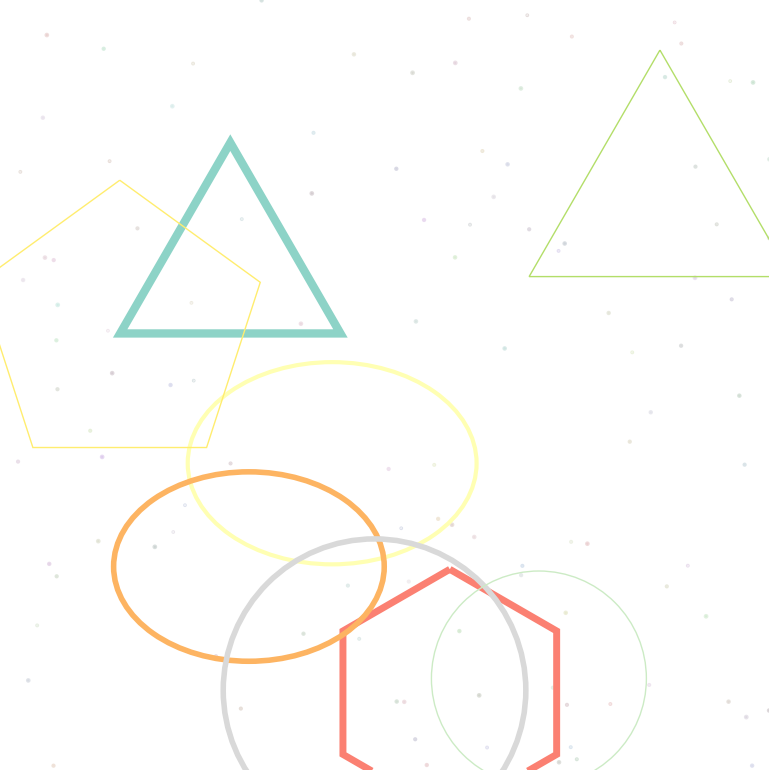[{"shape": "triangle", "thickness": 3, "radius": 0.83, "center": [0.299, 0.65]}, {"shape": "oval", "thickness": 1.5, "radius": 0.94, "center": [0.431, 0.398]}, {"shape": "hexagon", "thickness": 2.5, "radius": 0.8, "center": [0.584, 0.1]}, {"shape": "oval", "thickness": 2, "radius": 0.88, "center": [0.323, 0.264]}, {"shape": "triangle", "thickness": 0.5, "radius": 0.98, "center": [0.857, 0.739]}, {"shape": "circle", "thickness": 2, "radius": 0.98, "center": [0.486, 0.104]}, {"shape": "circle", "thickness": 0.5, "radius": 0.7, "center": [0.7, 0.119]}, {"shape": "pentagon", "thickness": 0.5, "radius": 0.96, "center": [0.156, 0.574]}]